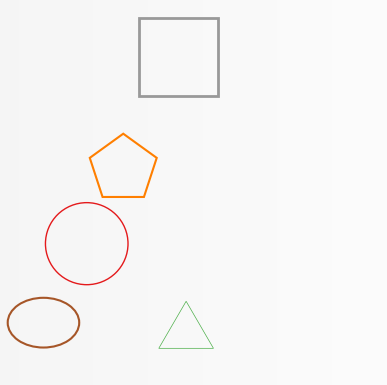[{"shape": "circle", "thickness": 1, "radius": 0.53, "center": [0.224, 0.367]}, {"shape": "triangle", "thickness": 0.5, "radius": 0.41, "center": [0.48, 0.136]}, {"shape": "pentagon", "thickness": 1.5, "radius": 0.45, "center": [0.318, 0.562]}, {"shape": "oval", "thickness": 1.5, "radius": 0.46, "center": [0.112, 0.162]}, {"shape": "square", "thickness": 2, "radius": 0.51, "center": [0.46, 0.852]}]